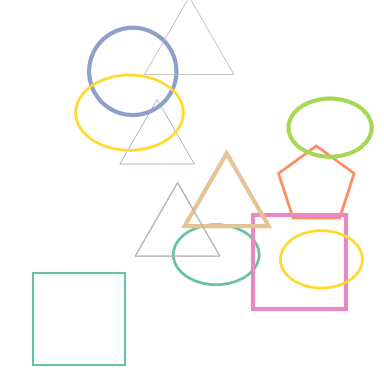[{"shape": "oval", "thickness": 2, "radius": 0.56, "center": [0.562, 0.339]}, {"shape": "square", "thickness": 1.5, "radius": 0.6, "center": [0.206, 0.172]}, {"shape": "pentagon", "thickness": 2, "radius": 0.52, "center": [0.822, 0.518]}, {"shape": "triangle", "thickness": 0.5, "radius": 0.56, "center": [0.408, 0.63]}, {"shape": "circle", "thickness": 3, "radius": 0.57, "center": [0.345, 0.815]}, {"shape": "square", "thickness": 3, "radius": 0.61, "center": [0.779, 0.319]}, {"shape": "oval", "thickness": 3, "radius": 0.54, "center": [0.857, 0.668]}, {"shape": "oval", "thickness": 2, "radius": 0.53, "center": [0.835, 0.326]}, {"shape": "oval", "thickness": 2, "radius": 0.7, "center": [0.337, 0.707]}, {"shape": "triangle", "thickness": 3, "radius": 0.63, "center": [0.589, 0.476]}, {"shape": "triangle", "thickness": 1, "radius": 0.64, "center": [0.461, 0.398]}, {"shape": "triangle", "thickness": 0.5, "radius": 0.67, "center": [0.492, 0.874]}]